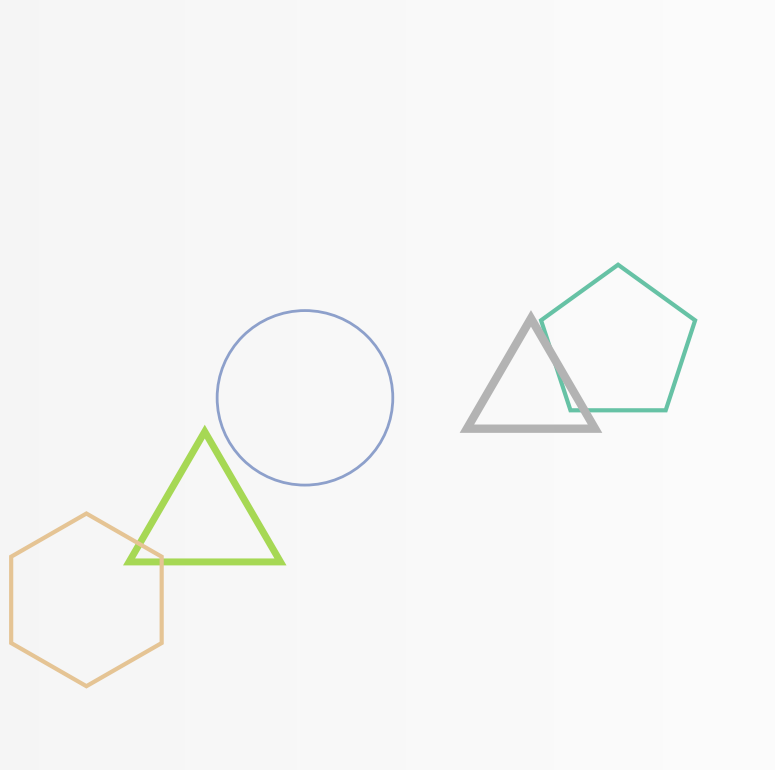[{"shape": "pentagon", "thickness": 1.5, "radius": 0.52, "center": [0.798, 0.552]}, {"shape": "circle", "thickness": 1, "radius": 0.57, "center": [0.394, 0.483]}, {"shape": "triangle", "thickness": 2.5, "radius": 0.56, "center": [0.264, 0.327]}, {"shape": "hexagon", "thickness": 1.5, "radius": 0.56, "center": [0.112, 0.221]}, {"shape": "triangle", "thickness": 3, "radius": 0.48, "center": [0.685, 0.491]}]